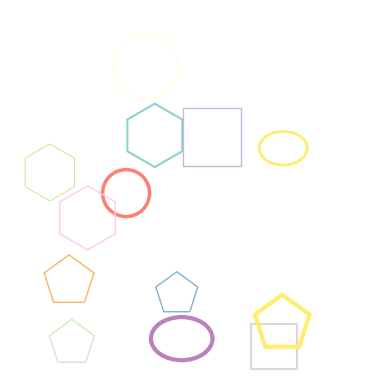[{"shape": "hexagon", "thickness": 1.5, "radius": 0.41, "center": [0.402, 0.648]}, {"shape": "circle", "thickness": 0.5, "radius": 0.42, "center": [0.379, 0.827]}, {"shape": "square", "thickness": 1, "radius": 0.37, "center": [0.55, 0.644]}, {"shape": "circle", "thickness": 2.5, "radius": 0.3, "center": [0.328, 0.499]}, {"shape": "pentagon", "thickness": 1, "radius": 0.29, "center": [0.459, 0.237]}, {"shape": "pentagon", "thickness": 1, "radius": 0.34, "center": [0.179, 0.27]}, {"shape": "hexagon", "thickness": 0.5, "radius": 0.37, "center": [0.129, 0.552]}, {"shape": "hexagon", "thickness": 1, "radius": 0.42, "center": [0.227, 0.434]}, {"shape": "square", "thickness": 1.5, "radius": 0.3, "center": [0.711, 0.1]}, {"shape": "oval", "thickness": 3, "radius": 0.4, "center": [0.472, 0.12]}, {"shape": "pentagon", "thickness": 1, "radius": 0.31, "center": [0.187, 0.109]}, {"shape": "oval", "thickness": 2, "radius": 0.31, "center": [0.735, 0.615]}, {"shape": "pentagon", "thickness": 3, "radius": 0.37, "center": [0.733, 0.16]}]